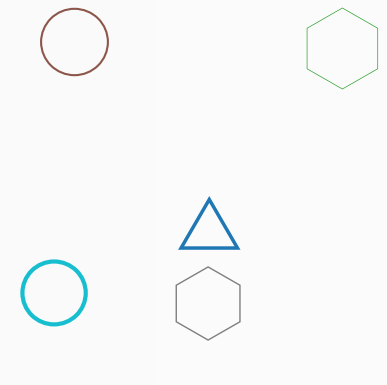[{"shape": "triangle", "thickness": 2.5, "radius": 0.42, "center": [0.54, 0.398]}, {"shape": "hexagon", "thickness": 0.5, "radius": 0.53, "center": [0.884, 0.874]}, {"shape": "circle", "thickness": 1.5, "radius": 0.43, "center": [0.192, 0.891]}, {"shape": "hexagon", "thickness": 1, "radius": 0.47, "center": [0.537, 0.212]}, {"shape": "circle", "thickness": 3, "radius": 0.41, "center": [0.14, 0.239]}]